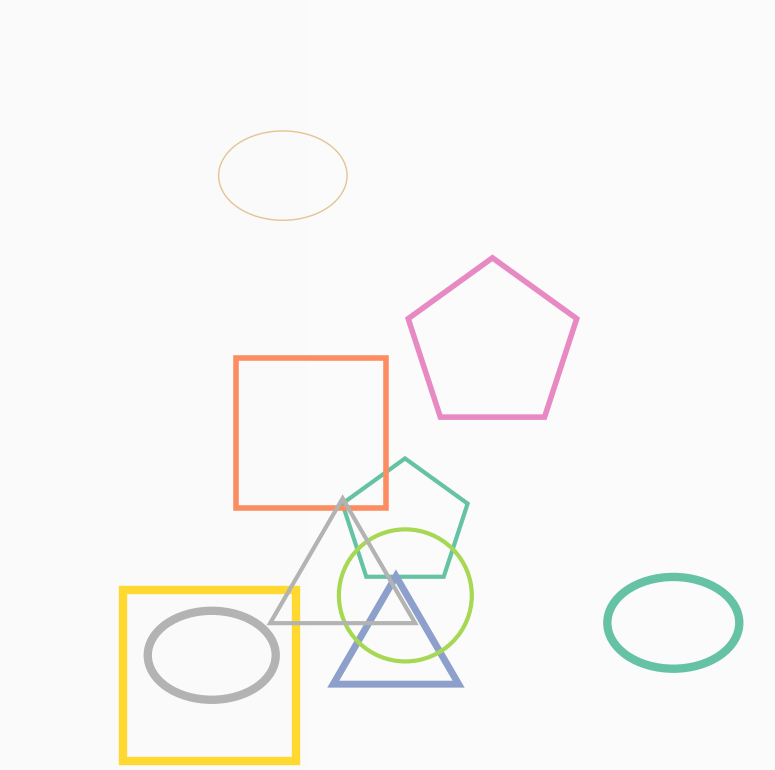[{"shape": "oval", "thickness": 3, "radius": 0.43, "center": [0.869, 0.191]}, {"shape": "pentagon", "thickness": 1.5, "radius": 0.42, "center": [0.523, 0.32]}, {"shape": "square", "thickness": 2, "radius": 0.49, "center": [0.401, 0.438]}, {"shape": "triangle", "thickness": 2.5, "radius": 0.47, "center": [0.511, 0.158]}, {"shape": "pentagon", "thickness": 2, "radius": 0.57, "center": [0.635, 0.551]}, {"shape": "circle", "thickness": 1.5, "radius": 0.43, "center": [0.523, 0.227]}, {"shape": "square", "thickness": 3, "radius": 0.56, "center": [0.27, 0.123]}, {"shape": "oval", "thickness": 0.5, "radius": 0.41, "center": [0.365, 0.772]}, {"shape": "oval", "thickness": 3, "radius": 0.41, "center": [0.273, 0.149]}, {"shape": "triangle", "thickness": 1.5, "radius": 0.54, "center": [0.442, 0.245]}]